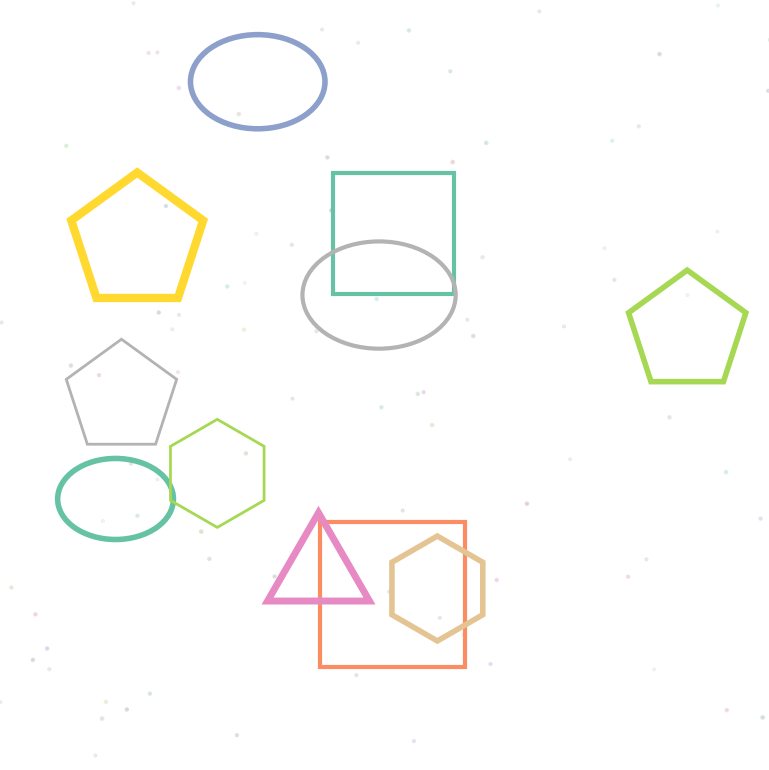[{"shape": "square", "thickness": 1.5, "radius": 0.39, "center": [0.511, 0.697]}, {"shape": "oval", "thickness": 2, "radius": 0.38, "center": [0.15, 0.352]}, {"shape": "square", "thickness": 1.5, "radius": 0.47, "center": [0.51, 0.228]}, {"shape": "oval", "thickness": 2, "radius": 0.44, "center": [0.335, 0.894]}, {"shape": "triangle", "thickness": 2.5, "radius": 0.38, "center": [0.414, 0.258]}, {"shape": "hexagon", "thickness": 1, "radius": 0.35, "center": [0.282, 0.385]}, {"shape": "pentagon", "thickness": 2, "radius": 0.4, "center": [0.892, 0.569]}, {"shape": "pentagon", "thickness": 3, "radius": 0.45, "center": [0.178, 0.686]}, {"shape": "hexagon", "thickness": 2, "radius": 0.34, "center": [0.568, 0.236]}, {"shape": "pentagon", "thickness": 1, "radius": 0.38, "center": [0.158, 0.484]}, {"shape": "oval", "thickness": 1.5, "radius": 0.5, "center": [0.492, 0.617]}]